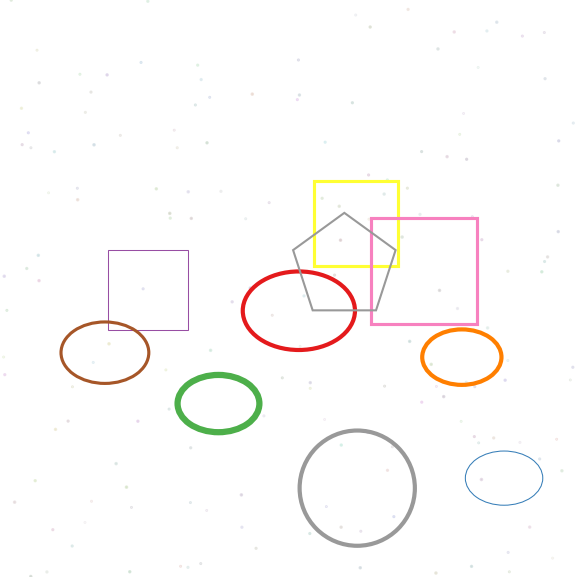[{"shape": "oval", "thickness": 2, "radius": 0.49, "center": [0.518, 0.461]}, {"shape": "oval", "thickness": 0.5, "radius": 0.34, "center": [0.873, 0.171]}, {"shape": "oval", "thickness": 3, "radius": 0.35, "center": [0.378, 0.3]}, {"shape": "square", "thickness": 0.5, "radius": 0.35, "center": [0.256, 0.496]}, {"shape": "oval", "thickness": 2, "radius": 0.34, "center": [0.8, 0.381]}, {"shape": "square", "thickness": 1.5, "radius": 0.37, "center": [0.617, 0.612]}, {"shape": "oval", "thickness": 1.5, "radius": 0.38, "center": [0.182, 0.388]}, {"shape": "square", "thickness": 1.5, "radius": 0.46, "center": [0.734, 0.53]}, {"shape": "pentagon", "thickness": 1, "radius": 0.47, "center": [0.596, 0.537]}, {"shape": "circle", "thickness": 2, "radius": 0.5, "center": [0.619, 0.154]}]